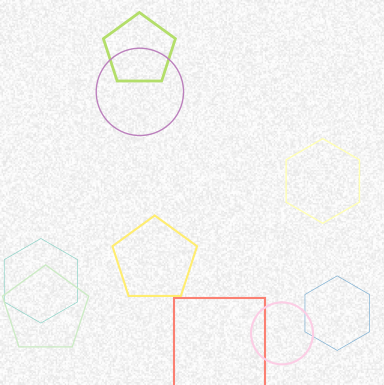[{"shape": "hexagon", "thickness": 0.5, "radius": 0.55, "center": [0.106, 0.271]}, {"shape": "hexagon", "thickness": 1, "radius": 0.55, "center": [0.838, 0.53]}, {"shape": "square", "thickness": 1.5, "radius": 0.59, "center": [0.571, 0.109]}, {"shape": "hexagon", "thickness": 0.5, "radius": 0.48, "center": [0.876, 0.187]}, {"shape": "pentagon", "thickness": 2, "radius": 0.49, "center": [0.362, 0.869]}, {"shape": "circle", "thickness": 1.5, "radius": 0.4, "center": [0.733, 0.134]}, {"shape": "circle", "thickness": 1, "radius": 0.57, "center": [0.363, 0.761]}, {"shape": "pentagon", "thickness": 1, "radius": 0.59, "center": [0.118, 0.194]}, {"shape": "pentagon", "thickness": 1.5, "radius": 0.58, "center": [0.402, 0.325]}]